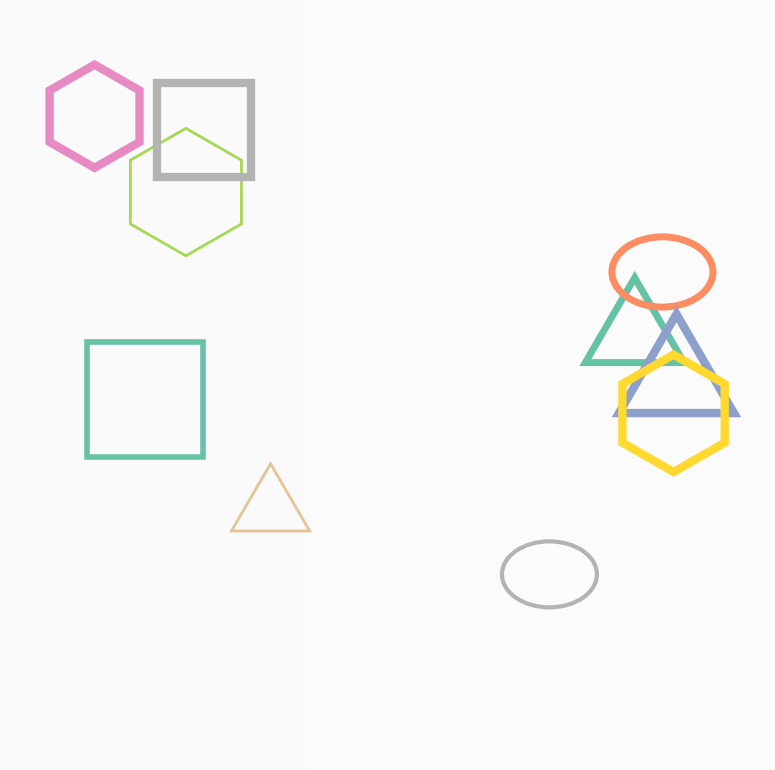[{"shape": "triangle", "thickness": 2.5, "radius": 0.37, "center": [0.819, 0.566]}, {"shape": "square", "thickness": 2, "radius": 0.37, "center": [0.187, 0.481]}, {"shape": "oval", "thickness": 2.5, "radius": 0.33, "center": [0.855, 0.647]}, {"shape": "triangle", "thickness": 3, "radius": 0.43, "center": [0.873, 0.506]}, {"shape": "hexagon", "thickness": 3, "radius": 0.33, "center": [0.122, 0.849]}, {"shape": "hexagon", "thickness": 1, "radius": 0.41, "center": [0.24, 0.751]}, {"shape": "hexagon", "thickness": 3, "radius": 0.38, "center": [0.869, 0.463]}, {"shape": "triangle", "thickness": 1, "radius": 0.29, "center": [0.349, 0.34]}, {"shape": "square", "thickness": 3, "radius": 0.3, "center": [0.264, 0.831]}, {"shape": "oval", "thickness": 1.5, "radius": 0.31, "center": [0.709, 0.254]}]